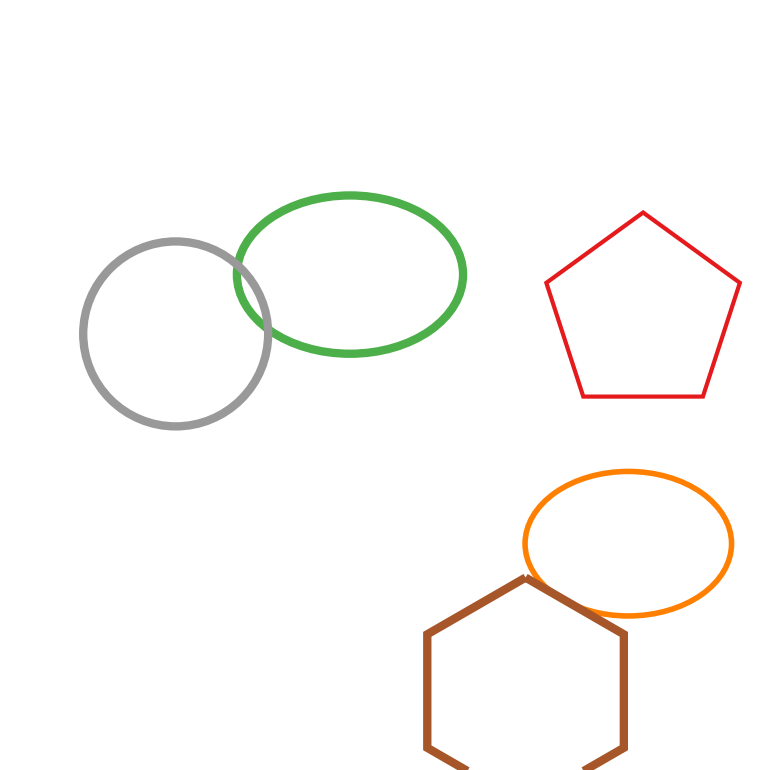[{"shape": "pentagon", "thickness": 1.5, "radius": 0.66, "center": [0.835, 0.592]}, {"shape": "oval", "thickness": 3, "radius": 0.73, "center": [0.455, 0.643]}, {"shape": "oval", "thickness": 2, "radius": 0.67, "center": [0.816, 0.294]}, {"shape": "hexagon", "thickness": 3, "radius": 0.74, "center": [0.683, 0.103]}, {"shape": "circle", "thickness": 3, "radius": 0.6, "center": [0.228, 0.566]}]